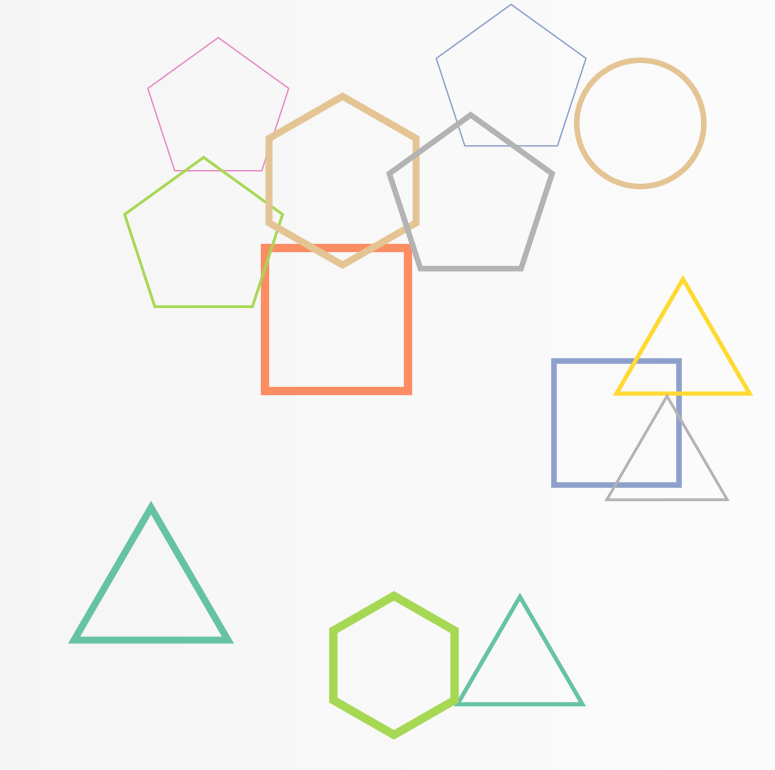[{"shape": "triangle", "thickness": 1.5, "radius": 0.47, "center": [0.671, 0.132]}, {"shape": "triangle", "thickness": 2.5, "radius": 0.57, "center": [0.195, 0.226]}, {"shape": "square", "thickness": 3, "radius": 0.46, "center": [0.434, 0.585]}, {"shape": "pentagon", "thickness": 0.5, "radius": 0.51, "center": [0.66, 0.893]}, {"shape": "square", "thickness": 2, "radius": 0.4, "center": [0.796, 0.451]}, {"shape": "pentagon", "thickness": 0.5, "radius": 0.48, "center": [0.282, 0.856]}, {"shape": "hexagon", "thickness": 3, "radius": 0.45, "center": [0.508, 0.136]}, {"shape": "pentagon", "thickness": 1, "radius": 0.54, "center": [0.263, 0.688]}, {"shape": "triangle", "thickness": 1.5, "radius": 0.5, "center": [0.881, 0.538]}, {"shape": "circle", "thickness": 2, "radius": 0.41, "center": [0.826, 0.84]}, {"shape": "hexagon", "thickness": 2.5, "radius": 0.55, "center": [0.442, 0.765]}, {"shape": "pentagon", "thickness": 2, "radius": 0.55, "center": [0.607, 0.74]}, {"shape": "triangle", "thickness": 1, "radius": 0.45, "center": [0.861, 0.396]}]